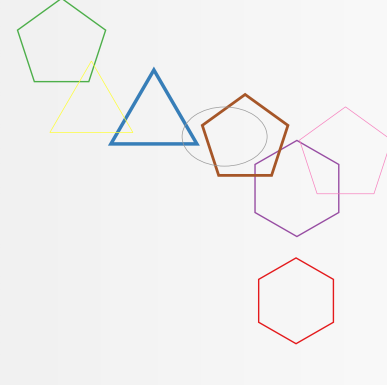[{"shape": "hexagon", "thickness": 1, "radius": 0.56, "center": [0.764, 0.219]}, {"shape": "triangle", "thickness": 2.5, "radius": 0.64, "center": [0.397, 0.69]}, {"shape": "pentagon", "thickness": 1, "radius": 0.6, "center": [0.159, 0.885]}, {"shape": "hexagon", "thickness": 1, "radius": 0.62, "center": [0.766, 0.51]}, {"shape": "triangle", "thickness": 0.5, "radius": 0.62, "center": [0.236, 0.718]}, {"shape": "pentagon", "thickness": 2, "radius": 0.58, "center": [0.633, 0.638]}, {"shape": "pentagon", "thickness": 0.5, "radius": 0.62, "center": [0.892, 0.598]}, {"shape": "oval", "thickness": 0.5, "radius": 0.55, "center": [0.58, 0.645]}]